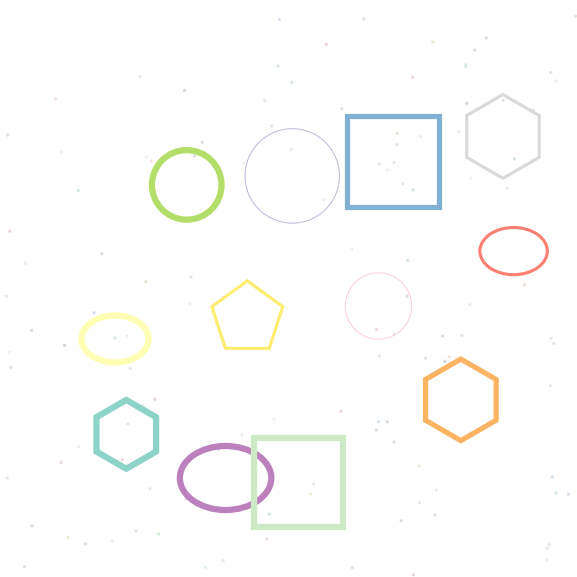[{"shape": "hexagon", "thickness": 3, "radius": 0.3, "center": [0.219, 0.247]}, {"shape": "oval", "thickness": 3, "radius": 0.29, "center": [0.199, 0.412]}, {"shape": "circle", "thickness": 0.5, "radius": 0.41, "center": [0.506, 0.695]}, {"shape": "oval", "thickness": 1.5, "radius": 0.29, "center": [0.889, 0.564]}, {"shape": "square", "thickness": 2.5, "radius": 0.4, "center": [0.68, 0.719]}, {"shape": "hexagon", "thickness": 2.5, "radius": 0.35, "center": [0.798, 0.307]}, {"shape": "circle", "thickness": 3, "radius": 0.3, "center": [0.323, 0.679]}, {"shape": "circle", "thickness": 0.5, "radius": 0.29, "center": [0.655, 0.469]}, {"shape": "hexagon", "thickness": 1.5, "radius": 0.36, "center": [0.871, 0.763]}, {"shape": "oval", "thickness": 3, "radius": 0.4, "center": [0.391, 0.171]}, {"shape": "square", "thickness": 3, "radius": 0.39, "center": [0.516, 0.164]}, {"shape": "pentagon", "thickness": 1.5, "radius": 0.32, "center": [0.428, 0.448]}]